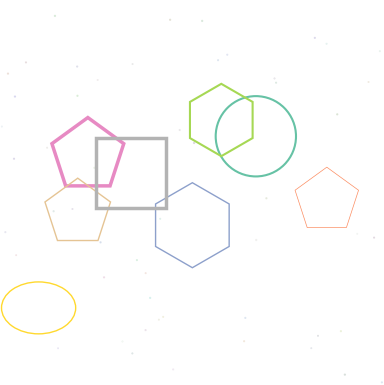[{"shape": "circle", "thickness": 1.5, "radius": 0.52, "center": [0.665, 0.646]}, {"shape": "pentagon", "thickness": 0.5, "radius": 0.43, "center": [0.849, 0.479]}, {"shape": "hexagon", "thickness": 1, "radius": 0.55, "center": [0.5, 0.415]}, {"shape": "pentagon", "thickness": 2.5, "radius": 0.49, "center": [0.228, 0.597]}, {"shape": "hexagon", "thickness": 1.5, "radius": 0.47, "center": [0.575, 0.688]}, {"shape": "oval", "thickness": 1, "radius": 0.48, "center": [0.1, 0.2]}, {"shape": "pentagon", "thickness": 1, "radius": 0.45, "center": [0.202, 0.448]}, {"shape": "square", "thickness": 2.5, "radius": 0.46, "center": [0.34, 0.551]}]